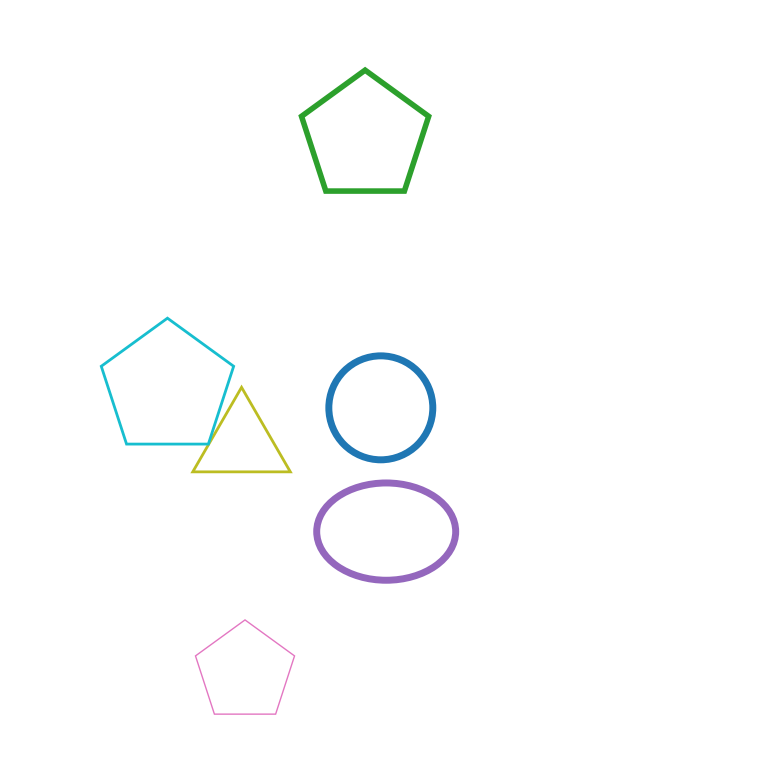[{"shape": "circle", "thickness": 2.5, "radius": 0.34, "center": [0.495, 0.47]}, {"shape": "pentagon", "thickness": 2, "radius": 0.43, "center": [0.474, 0.822]}, {"shape": "oval", "thickness": 2.5, "radius": 0.45, "center": [0.502, 0.31]}, {"shape": "pentagon", "thickness": 0.5, "radius": 0.34, "center": [0.318, 0.127]}, {"shape": "triangle", "thickness": 1, "radius": 0.37, "center": [0.314, 0.424]}, {"shape": "pentagon", "thickness": 1, "radius": 0.45, "center": [0.217, 0.496]}]